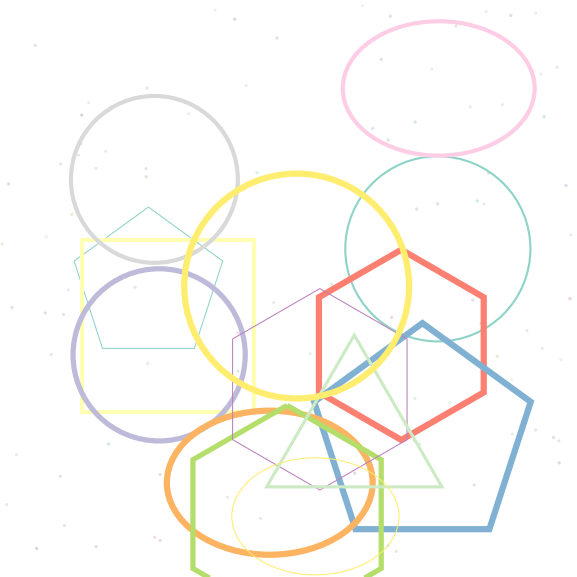[{"shape": "circle", "thickness": 1, "radius": 0.8, "center": [0.758, 0.568]}, {"shape": "pentagon", "thickness": 0.5, "radius": 0.68, "center": [0.257, 0.505]}, {"shape": "square", "thickness": 2, "radius": 0.74, "center": [0.291, 0.434]}, {"shape": "circle", "thickness": 2.5, "radius": 0.75, "center": [0.276, 0.385]}, {"shape": "hexagon", "thickness": 3, "radius": 0.82, "center": [0.695, 0.402]}, {"shape": "pentagon", "thickness": 3, "radius": 0.99, "center": [0.731, 0.242]}, {"shape": "oval", "thickness": 3, "radius": 0.89, "center": [0.467, 0.163]}, {"shape": "hexagon", "thickness": 2.5, "radius": 0.94, "center": [0.497, 0.109]}, {"shape": "oval", "thickness": 2, "radius": 0.83, "center": [0.76, 0.846]}, {"shape": "circle", "thickness": 2, "radius": 0.72, "center": [0.267, 0.689]}, {"shape": "hexagon", "thickness": 0.5, "radius": 0.87, "center": [0.554, 0.325]}, {"shape": "triangle", "thickness": 1.5, "radius": 0.88, "center": [0.614, 0.244]}, {"shape": "circle", "thickness": 3, "radius": 0.97, "center": [0.514, 0.504]}, {"shape": "oval", "thickness": 0.5, "radius": 0.72, "center": [0.546, 0.105]}]